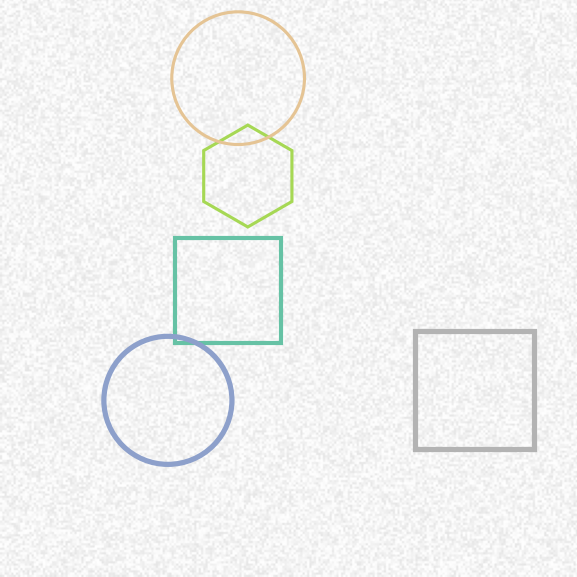[{"shape": "square", "thickness": 2, "radius": 0.46, "center": [0.395, 0.496]}, {"shape": "circle", "thickness": 2.5, "radius": 0.55, "center": [0.291, 0.306]}, {"shape": "hexagon", "thickness": 1.5, "radius": 0.44, "center": [0.429, 0.694]}, {"shape": "circle", "thickness": 1.5, "radius": 0.57, "center": [0.412, 0.864]}, {"shape": "square", "thickness": 2.5, "radius": 0.51, "center": [0.822, 0.324]}]